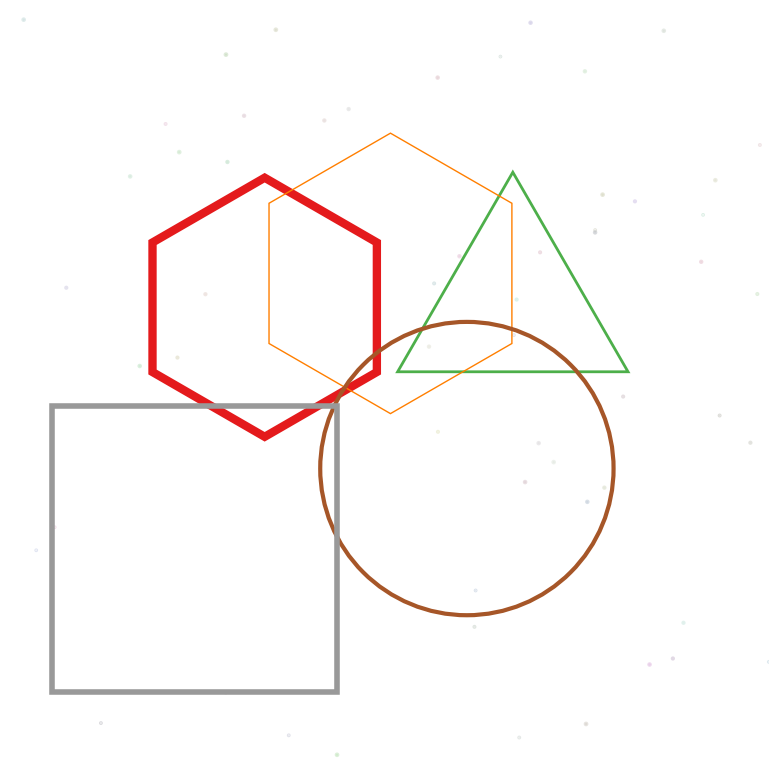[{"shape": "hexagon", "thickness": 3, "radius": 0.84, "center": [0.344, 0.601]}, {"shape": "triangle", "thickness": 1, "radius": 0.86, "center": [0.666, 0.604]}, {"shape": "hexagon", "thickness": 0.5, "radius": 0.91, "center": [0.507, 0.645]}, {"shape": "circle", "thickness": 1.5, "radius": 0.95, "center": [0.606, 0.391]}, {"shape": "square", "thickness": 2, "radius": 0.93, "center": [0.253, 0.288]}]